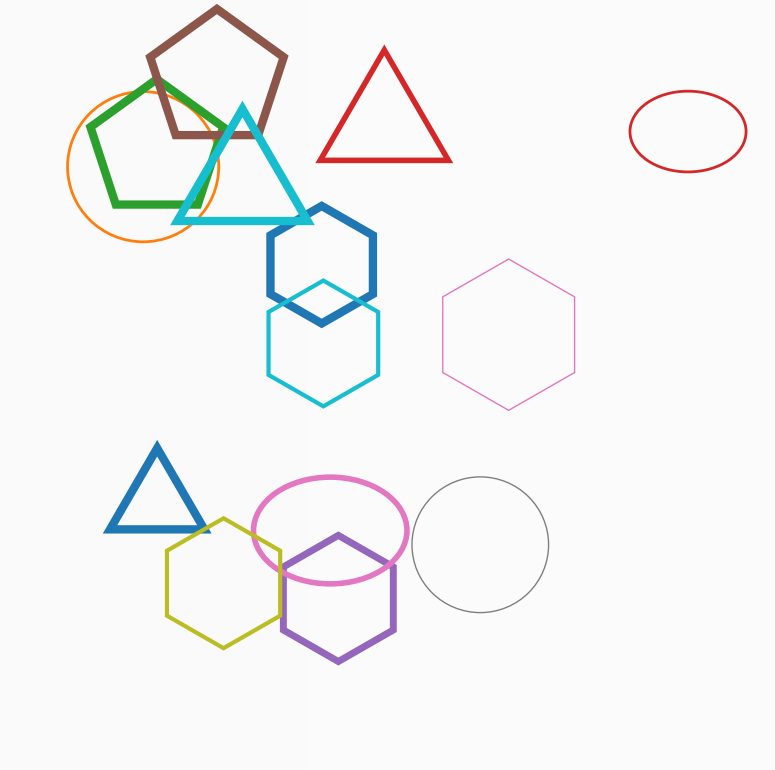[{"shape": "hexagon", "thickness": 3, "radius": 0.38, "center": [0.415, 0.656]}, {"shape": "triangle", "thickness": 3, "radius": 0.35, "center": [0.203, 0.348]}, {"shape": "circle", "thickness": 1, "radius": 0.49, "center": [0.185, 0.784]}, {"shape": "pentagon", "thickness": 3, "radius": 0.45, "center": [0.202, 0.807]}, {"shape": "triangle", "thickness": 2, "radius": 0.48, "center": [0.496, 0.84]}, {"shape": "oval", "thickness": 1, "radius": 0.37, "center": [0.888, 0.829]}, {"shape": "hexagon", "thickness": 2.5, "radius": 0.41, "center": [0.437, 0.223]}, {"shape": "pentagon", "thickness": 3, "radius": 0.45, "center": [0.28, 0.898]}, {"shape": "hexagon", "thickness": 0.5, "radius": 0.49, "center": [0.656, 0.565]}, {"shape": "oval", "thickness": 2, "radius": 0.49, "center": [0.426, 0.311]}, {"shape": "circle", "thickness": 0.5, "radius": 0.44, "center": [0.62, 0.293]}, {"shape": "hexagon", "thickness": 1.5, "radius": 0.42, "center": [0.288, 0.243]}, {"shape": "hexagon", "thickness": 1.5, "radius": 0.41, "center": [0.417, 0.554]}, {"shape": "triangle", "thickness": 3, "radius": 0.48, "center": [0.313, 0.761]}]